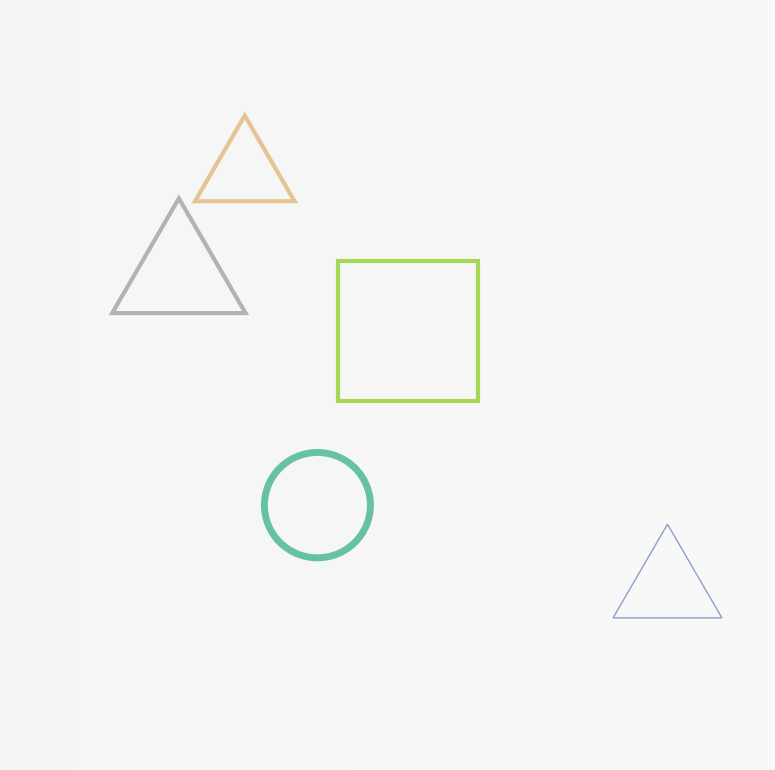[{"shape": "circle", "thickness": 2.5, "radius": 0.34, "center": [0.41, 0.344]}, {"shape": "triangle", "thickness": 0.5, "radius": 0.41, "center": [0.861, 0.238]}, {"shape": "square", "thickness": 1.5, "radius": 0.45, "center": [0.526, 0.57]}, {"shape": "triangle", "thickness": 1.5, "radius": 0.37, "center": [0.316, 0.776]}, {"shape": "triangle", "thickness": 1.5, "radius": 0.5, "center": [0.231, 0.643]}]